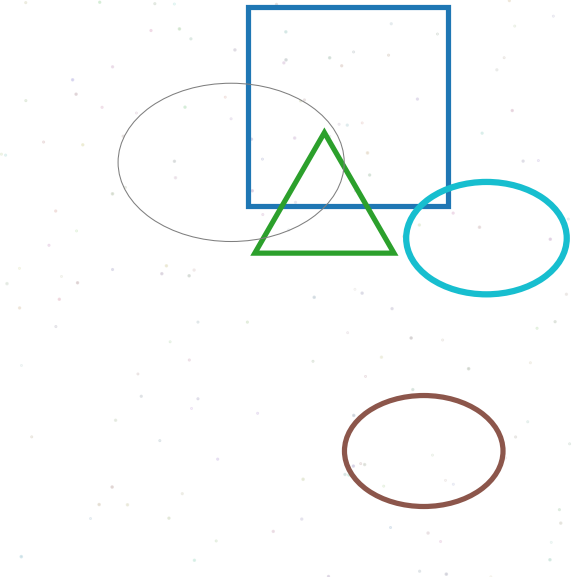[{"shape": "square", "thickness": 2.5, "radius": 0.86, "center": [0.602, 0.815]}, {"shape": "triangle", "thickness": 2.5, "radius": 0.7, "center": [0.562, 0.63]}, {"shape": "oval", "thickness": 2.5, "radius": 0.69, "center": [0.734, 0.218]}, {"shape": "oval", "thickness": 0.5, "radius": 0.98, "center": [0.4, 0.718]}, {"shape": "oval", "thickness": 3, "radius": 0.7, "center": [0.842, 0.587]}]